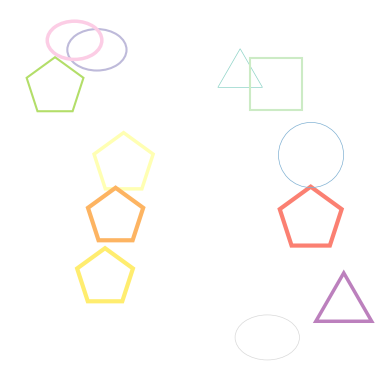[{"shape": "triangle", "thickness": 0.5, "radius": 0.33, "center": [0.624, 0.807]}, {"shape": "pentagon", "thickness": 2.5, "radius": 0.4, "center": [0.321, 0.575]}, {"shape": "oval", "thickness": 1.5, "radius": 0.38, "center": [0.252, 0.871]}, {"shape": "pentagon", "thickness": 3, "radius": 0.42, "center": [0.807, 0.431]}, {"shape": "circle", "thickness": 0.5, "radius": 0.42, "center": [0.808, 0.597]}, {"shape": "pentagon", "thickness": 3, "radius": 0.38, "center": [0.3, 0.437]}, {"shape": "pentagon", "thickness": 1.5, "radius": 0.39, "center": [0.143, 0.774]}, {"shape": "oval", "thickness": 2.5, "radius": 0.35, "center": [0.194, 0.895]}, {"shape": "oval", "thickness": 0.5, "radius": 0.42, "center": [0.694, 0.124]}, {"shape": "triangle", "thickness": 2.5, "radius": 0.42, "center": [0.893, 0.207]}, {"shape": "square", "thickness": 1.5, "radius": 0.34, "center": [0.717, 0.781]}, {"shape": "pentagon", "thickness": 3, "radius": 0.38, "center": [0.273, 0.279]}]